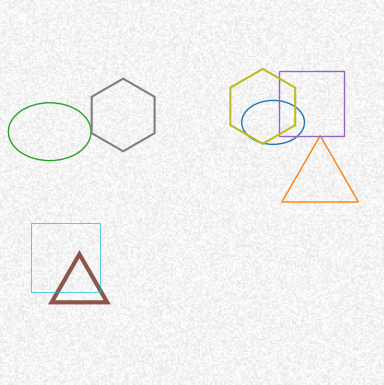[{"shape": "oval", "thickness": 1, "radius": 0.41, "center": [0.709, 0.682]}, {"shape": "triangle", "thickness": 1, "radius": 0.57, "center": [0.832, 0.533]}, {"shape": "oval", "thickness": 1, "radius": 0.54, "center": [0.129, 0.658]}, {"shape": "square", "thickness": 1, "radius": 0.43, "center": [0.809, 0.731]}, {"shape": "triangle", "thickness": 3, "radius": 0.42, "center": [0.206, 0.256]}, {"shape": "hexagon", "thickness": 1.5, "radius": 0.47, "center": [0.32, 0.701]}, {"shape": "hexagon", "thickness": 1.5, "radius": 0.49, "center": [0.683, 0.724]}, {"shape": "square", "thickness": 0.5, "radius": 0.45, "center": [0.17, 0.331]}]